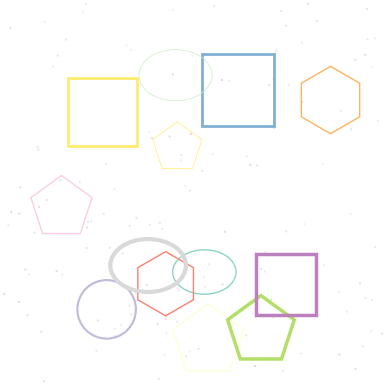[{"shape": "oval", "thickness": 1, "radius": 0.41, "center": [0.531, 0.293]}, {"shape": "pentagon", "thickness": 0.5, "radius": 0.48, "center": [0.541, 0.115]}, {"shape": "circle", "thickness": 1.5, "radius": 0.38, "center": [0.277, 0.196]}, {"shape": "hexagon", "thickness": 1, "radius": 0.42, "center": [0.43, 0.263]}, {"shape": "square", "thickness": 2, "radius": 0.47, "center": [0.618, 0.766]}, {"shape": "hexagon", "thickness": 1, "radius": 0.44, "center": [0.858, 0.74]}, {"shape": "pentagon", "thickness": 2.5, "radius": 0.46, "center": [0.678, 0.141]}, {"shape": "pentagon", "thickness": 1, "radius": 0.42, "center": [0.16, 0.461]}, {"shape": "oval", "thickness": 3, "radius": 0.49, "center": [0.385, 0.31]}, {"shape": "square", "thickness": 2.5, "radius": 0.39, "center": [0.743, 0.262]}, {"shape": "oval", "thickness": 0.5, "radius": 0.48, "center": [0.456, 0.805]}, {"shape": "pentagon", "thickness": 0.5, "radius": 0.34, "center": [0.461, 0.617]}, {"shape": "square", "thickness": 2, "radius": 0.44, "center": [0.266, 0.709]}]